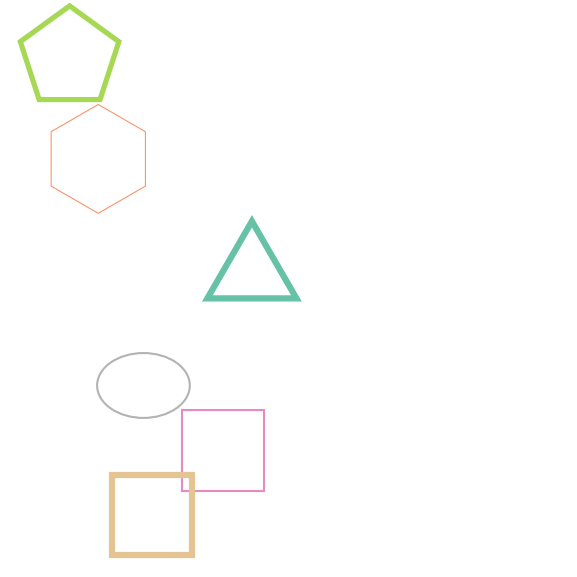[{"shape": "triangle", "thickness": 3, "radius": 0.45, "center": [0.436, 0.527]}, {"shape": "hexagon", "thickness": 0.5, "radius": 0.47, "center": [0.17, 0.724]}, {"shape": "square", "thickness": 1, "radius": 0.35, "center": [0.386, 0.219]}, {"shape": "pentagon", "thickness": 2.5, "radius": 0.45, "center": [0.121, 0.899]}, {"shape": "square", "thickness": 3, "radius": 0.35, "center": [0.263, 0.108]}, {"shape": "oval", "thickness": 1, "radius": 0.4, "center": [0.248, 0.332]}]